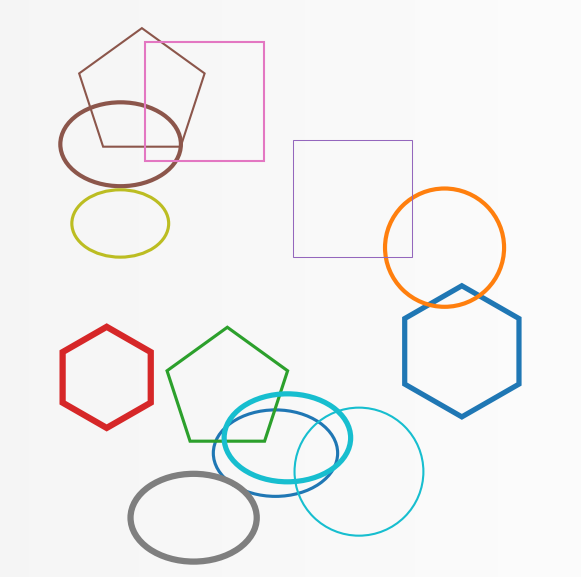[{"shape": "hexagon", "thickness": 2.5, "radius": 0.57, "center": [0.795, 0.391]}, {"shape": "oval", "thickness": 1.5, "radius": 0.53, "center": [0.474, 0.214]}, {"shape": "circle", "thickness": 2, "radius": 0.51, "center": [0.765, 0.57]}, {"shape": "pentagon", "thickness": 1.5, "radius": 0.55, "center": [0.391, 0.323]}, {"shape": "hexagon", "thickness": 3, "radius": 0.44, "center": [0.184, 0.346]}, {"shape": "square", "thickness": 0.5, "radius": 0.51, "center": [0.606, 0.656]}, {"shape": "pentagon", "thickness": 1, "radius": 0.57, "center": [0.244, 0.837]}, {"shape": "oval", "thickness": 2, "radius": 0.52, "center": [0.208, 0.749]}, {"shape": "square", "thickness": 1, "radius": 0.51, "center": [0.352, 0.823]}, {"shape": "oval", "thickness": 3, "radius": 0.54, "center": [0.333, 0.103]}, {"shape": "oval", "thickness": 1.5, "radius": 0.42, "center": [0.207, 0.612]}, {"shape": "circle", "thickness": 1, "radius": 0.55, "center": [0.618, 0.182]}, {"shape": "oval", "thickness": 2.5, "radius": 0.54, "center": [0.494, 0.241]}]